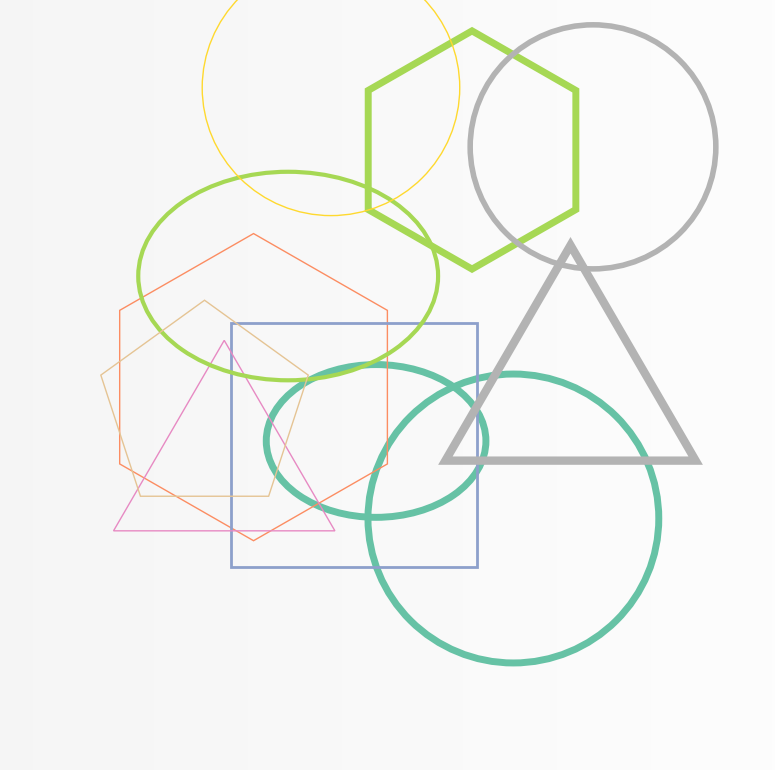[{"shape": "circle", "thickness": 2.5, "radius": 0.94, "center": [0.662, 0.327]}, {"shape": "oval", "thickness": 2.5, "radius": 0.71, "center": [0.485, 0.427]}, {"shape": "hexagon", "thickness": 0.5, "radius": 1.0, "center": [0.327, 0.497]}, {"shape": "square", "thickness": 1, "radius": 0.79, "center": [0.457, 0.422]}, {"shape": "triangle", "thickness": 0.5, "radius": 0.82, "center": [0.289, 0.393]}, {"shape": "oval", "thickness": 1.5, "radius": 0.97, "center": [0.372, 0.642]}, {"shape": "hexagon", "thickness": 2.5, "radius": 0.77, "center": [0.609, 0.805]}, {"shape": "circle", "thickness": 0.5, "radius": 0.83, "center": [0.427, 0.886]}, {"shape": "pentagon", "thickness": 0.5, "radius": 0.7, "center": [0.264, 0.469]}, {"shape": "triangle", "thickness": 3, "radius": 0.93, "center": [0.736, 0.495]}, {"shape": "circle", "thickness": 2, "radius": 0.79, "center": [0.765, 0.809]}]